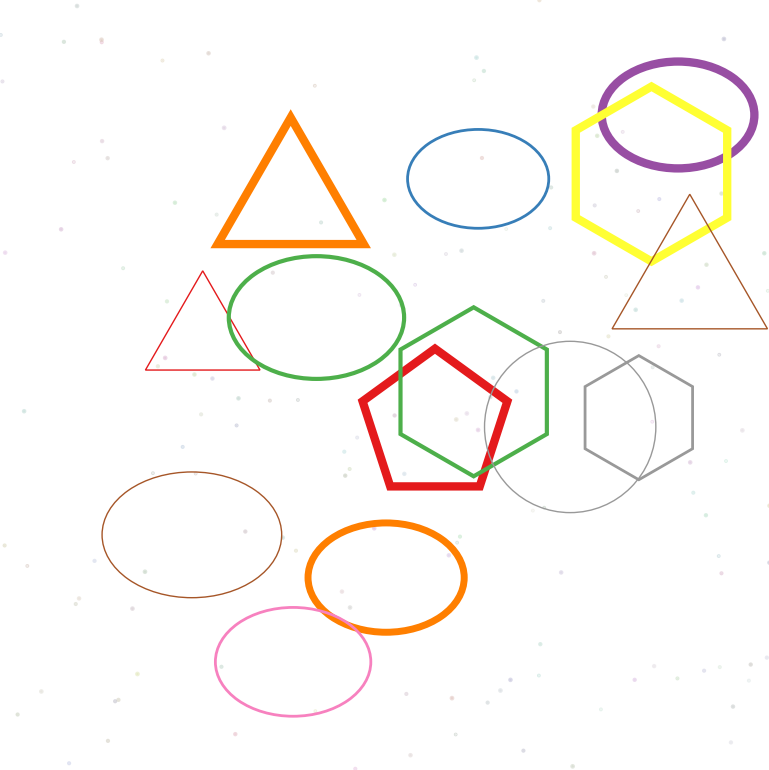[{"shape": "triangle", "thickness": 0.5, "radius": 0.43, "center": [0.263, 0.562]}, {"shape": "pentagon", "thickness": 3, "radius": 0.49, "center": [0.565, 0.448]}, {"shape": "oval", "thickness": 1, "radius": 0.46, "center": [0.621, 0.768]}, {"shape": "oval", "thickness": 1.5, "radius": 0.57, "center": [0.411, 0.588]}, {"shape": "hexagon", "thickness": 1.5, "radius": 0.55, "center": [0.615, 0.491]}, {"shape": "oval", "thickness": 3, "radius": 0.5, "center": [0.881, 0.851]}, {"shape": "oval", "thickness": 2.5, "radius": 0.51, "center": [0.501, 0.25]}, {"shape": "triangle", "thickness": 3, "radius": 0.55, "center": [0.378, 0.738]}, {"shape": "hexagon", "thickness": 3, "radius": 0.57, "center": [0.846, 0.774]}, {"shape": "oval", "thickness": 0.5, "radius": 0.58, "center": [0.249, 0.305]}, {"shape": "triangle", "thickness": 0.5, "radius": 0.58, "center": [0.896, 0.631]}, {"shape": "oval", "thickness": 1, "radius": 0.5, "center": [0.381, 0.14]}, {"shape": "hexagon", "thickness": 1, "radius": 0.4, "center": [0.83, 0.458]}, {"shape": "circle", "thickness": 0.5, "radius": 0.56, "center": [0.74, 0.446]}]